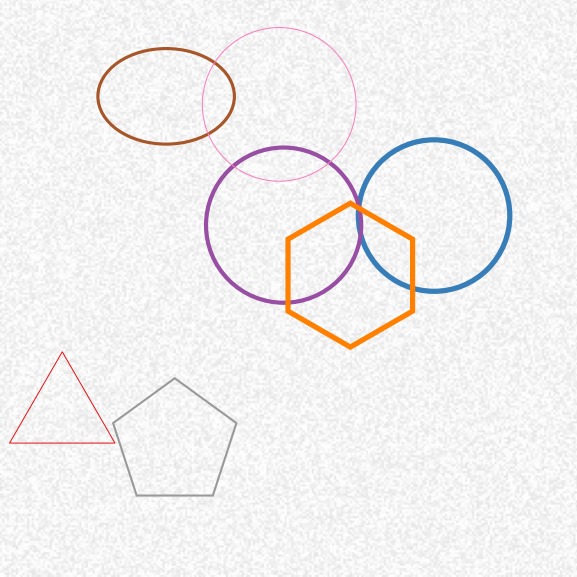[{"shape": "triangle", "thickness": 0.5, "radius": 0.53, "center": [0.108, 0.285]}, {"shape": "circle", "thickness": 2.5, "radius": 0.66, "center": [0.752, 0.626]}, {"shape": "circle", "thickness": 2, "radius": 0.67, "center": [0.491, 0.609]}, {"shape": "hexagon", "thickness": 2.5, "radius": 0.62, "center": [0.607, 0.523]}, {"shape": "oval", "thickness": 1.5, "radius": 0.59, "center": [0.288, 0.832]}, {"shape": "circle", "thickness": 0.5, "radius": 0.67, "center": [0.483, 0.818]}, {"shape": "pentagon", "thickness": 1, "radius": 0.56, "center": [0.303, 0.232]}]